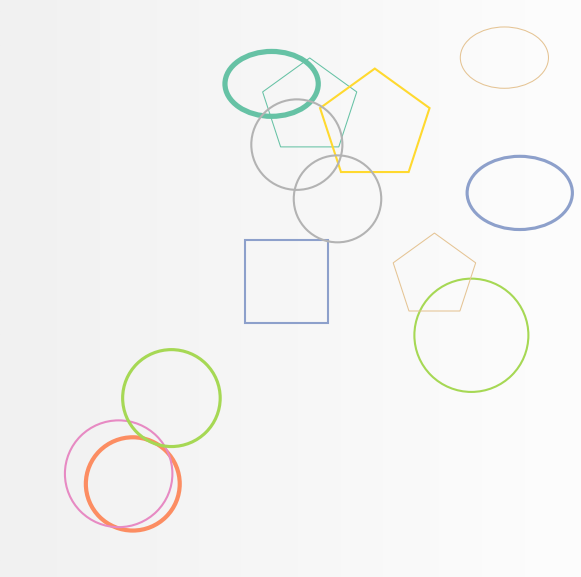[{"shape": "pentagon", "thickness": 0.5, "radius": 0.43, "center": [0.533, 0.814]}, {"shape": "oval", "thickness": 2.5, "radius": 0.4, "center": [0.467, 0.854]}, {"shape": "circle", "thickness": 2, "radius": 0.4, "center": [0.228, 0.161]}, {"shape": "square", "thickness": 1, "radius": 0.36, "center": [0.493, 0.512]}, {"shape": "oval", "thickness": 1.5, "radius": 0.45, "center": [0.894, 0.665]}, {"shape": "circle", "thickness": 1, "radius": 0.46, "center": [0.204, 0.179]}, {"shape": "circle", "thickness": 1, "radius": 0.49, "center": [0.811, 0.419]}, {"shape": "circle", "thickness": 1.5, "radius": 0.42, "center": [0.295, 0.31]}, {"shape": "pentagon", "thickness": 1, "radius": 0.5, "center": [0.645, 0.781]}, {"shape": "pentagon", "thickness": 0.5, "radius": 0.37, "center": [0.747, 0.521]}, {"shape": "oval", "thickness": 0.5, "radius": 0.38, "center": [0.868, 0.899]}, {"shape": "circle", "thickness": 1, "radius": 0.39, "center": [0.511, 0.749]}, {"shape": "circle", "thickness": 1, "radius": 0.38, "center": [0.581, 0.655]}]